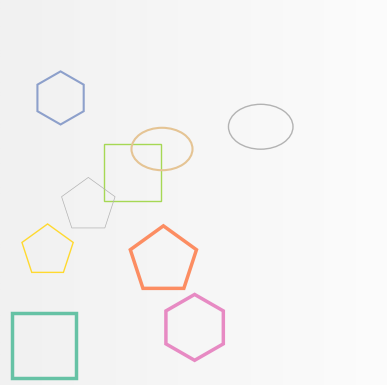[{"shape": "square", "thickness": 2.5, "radius": 0.42, "center": [0.114, 0.103]}, {"shape": "pentagon", "thickness": 2.5, "radius": 0.45, "center": [0.422, 0.324]}, {"shape": "hexagon", "thickness": 1.5, "radius": 0.34, "center": [0.156, 0.746]}, {"shape": "hexagon", "thickness": 2.5, "radius": 0.43, "center": [0.502, 0.15]}, {"shape": "square", "thickness": 1, "radius": 0.37, "center": [0.342, 0.553]}, {"shape": "pentagon", "thickness": 1, "radius": 0.35, "center": [0.123, 0.349]}, {"shape": "oval", "thickness": 1.5, "radius": 0.39, "center": [0.418, 0.613]}, {"shape": "pentagon", "thickness": 0.5, "radius": 0.36, "center": [0.228, 0.467]}, {"shape": "oval", "thickness": 1, "radius": 0.42, "center": [0.673, 0.671]}]